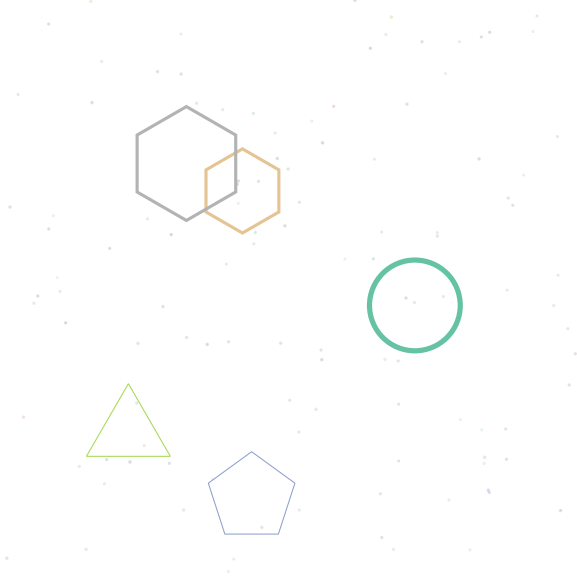[{"shape": "circle", "thickness": 2.5, "radius": 0.39, "center": [0.718, 0.47]}, {"shape": "pentagon", "thickness": 0.5, "radius": 0.39, "center": [0.436, 0.138]}, {"shape": "triangle", "thickness": 0.5, "radius": 0.42, "center": [0.222, 0.251]}, {"shape": "hexagon", "thickness": 1.5, "radius": 0.36, "center": [0.42, 0.669]}, {"shape": "hexagon", "thickness": 1.5, "radius": 0.49, "center": [0.323, 0.716]}]